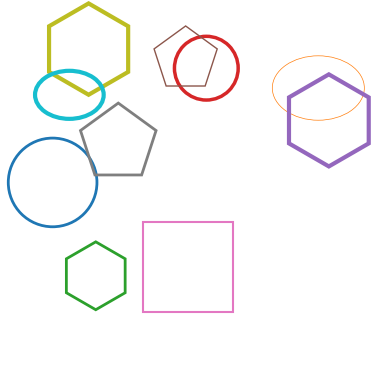[{"shape": "circle", "thickness": 2, "radius": 0.58, "center": [0.137, 0.526]}, {"shape": "oval", "thickness": 0.5, "radius": 0.6, "center": [0.827, 0.771]}, {"shape": "hexagon", "thickness": 2, "radius": 0.44, "center": [0.249, 0.284]}, {"shape": "circle", "thickness": 2.5, "radius": 0.41, "center": [0.536, 0.823]}, {"shape": "hexagon", "thickness": 3, "radius": 0.6, "center": [0.854, 0.687]}, {"shape": "pentagon", "thickness": 1, "radius": 0.43, "center": [0.482, 0.846]}, {"shape": "square", "thickness": 1.5, "radius": 0.58, "center": [0.488, 0.307]}, {"shape": "pentagon", "thickness": 2, "radius": 0.52, "center": [0.307, 0.629]}, {"shape": "hexagon", "thickness": 3, "radius": 0.59, "center": [0.23, 0.873]}, {"shape": "oval", "thickness": 3, "radius": 0.45, "center": [0.18, 0.754]}]